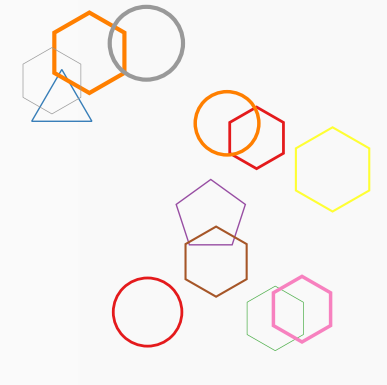[{"shape": "circle", "thickness": 2, "radius": 0.44, "center": [0.381, 0.189]}, {"shape": "hexagon", "thickness": 2, "radius": 0.4, "center": [0.662, 0.642]}, {"shape": "triangle", "thickness": 1, "radius": 0.45, "center": [0.159, 0.73]}, {"shape": "hexagon", "thickness": 0.5, "radius": 0.42, "center": [0.71, 0.173]}, {"shape": "pentagon", "thickness": 1, "radius": 0.47, "center": [0.544, 0.44]}, {"shape": "hexagon", "thickness": 3, "radius": 0.52, "center": [0.231, 0.863]}, {"shape": "circle", "thickness": 2.5, "radius": 0.41, "center": [0.586, 0.68]}, {"shape": "hexagon", "thickness": 1.5, "radius": 0.55, "center": [0.858, 0.56]}, {"shape": "hexagon", "thickness": 1.5, "radius": 0.46, "center": [0.558, 0.32]}, {"shape": "hexagon", "thickness": 2.5, "radius": 0.43, "center": [0.779, 0.197]}, {"shape": "circle", "thickness": 3, "radius": 0.47, "center": [0.378, 0.888]}, {"shape": "hexagon", "thickness": 0.5, "radius": 0.43, "center": [0.134, 0.79]}]